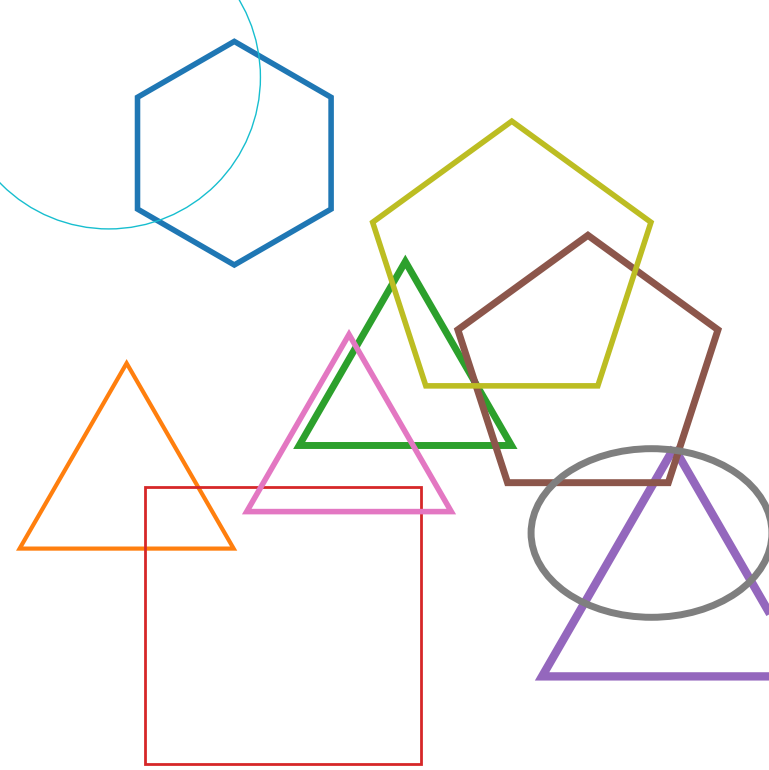[{"shape": "hexagon", "thickness": 2, "radius": 0.73, "center": [0.304, 0.801]}, {"shape": "triangle", "thickness": 1.5, "radius": 0.8, "center": [0.164, 0.368]}, {"shape": "triangle", "thickness": 2.5, "radius": 0.8, "center": [0.526, 0.501]}, {"shape": "square", "thickness": 1, "radius": 0.9, "center": [0.368, 0.188]}, {"shape": "triangle", "thickness": 3, "radius": 0.99, "center": [0.875, 0.221]}, {"shape": "pentagon", "thickness": 2.5, "radius": 0.89, "center": [0.764, 0.517]}, {"shape": "triangle", "thickness": 2, "radius": 0.77, "center": [0.453, 0.412]}, {"shape": "oval", "thickness": 2.5, "radius": 0.78, "center": [0.846, 0.308]}, {"shape": "pentagon", "thickness": 2, "radius": 0.95, "center": [0.665, 0.653]}, {"shape": "circle", "thickness": 0.5, "radius": 0.98, "center": [0.141, 0.9]}]